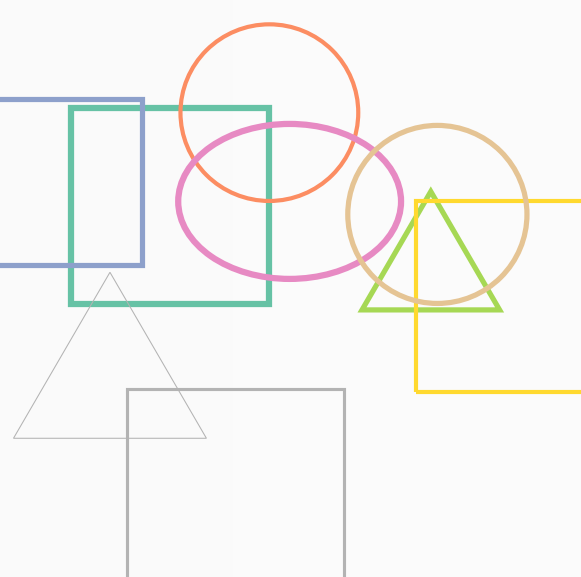[{"shape": "square", "thickness": 3, "radius": 0.85, "center": [0.293, 0.642]}, {"shape": "circle", "thickness": 2, "radius": 0.76, "center": [0.463, 0.804]}, {"shape": "square", "thickness": 2.5, "radius": 0.72, "center": [0.101, 0.684]}, {"shape": "oval", "thickness": 3, "radius": 0.96, "center": [0.498, 0.65]}, {"shape": "triangle", "thickness": 2.5, "radius": 0.68, "center": [0.741, 0.531]}, {"shape": "square", "thickness": 2, "radius": 0.83, "center": [0.882, 0.486]}, {"shape": "circle", "thickness": 2.5, "radius": 0.77, "center": [0.752, 0.628]}, {"shape": "triangle", "thickness": 0.5, "radius": 0.96, "center": [0.189, 0.336]}, {"shape": "square", "thickness": 1.5, "radius": 0.93, "center": [0.405, 0.139]}]